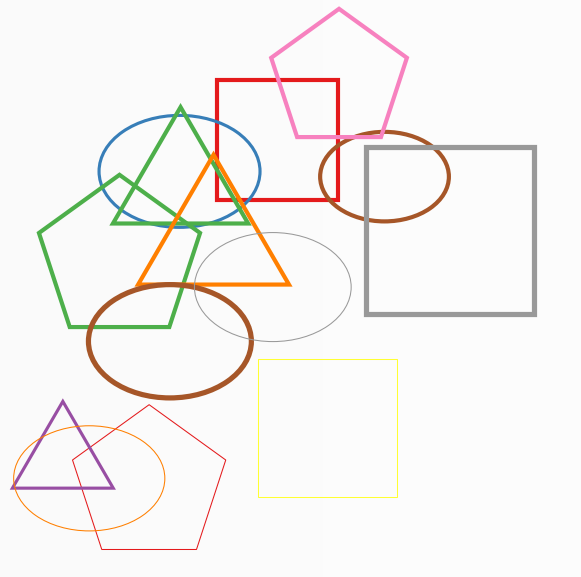[{"shape": "square", "thickness": 2, "radius": 0.52, "center": [0.477, 0.756]}, {"shape": "pentagon", "thickness": 0.5, "radius": 0.69, "center": [0.257, 0.16]}, {"shape": "oval", "thickness": 1.5, "radius": 0.69, "center": [0.309, 0.702]}, {"shape": "triangle", "thickness": 2, "radius": 0.67, "center": [0.311, 0.679]}, {"shape": "pentagon", "thickness": 2, "radius": 0.73, "center": [0.206, 0.551]}, {"shape": "triangle", "thickness": 1.5, "radius": 0.5, "center": [0.108, 0.204]}, {"shape": "oval", "thickness": 0.5, "radius": 0.65, "center": [0.154, 0.171]}, {"shape": "triangle", "thickness": 2, "radius": 0.75, "center": [0.367, 0.581]}, {"shape": "square", "thickness": 0.5, "radius": 0.6, "center": [0.564, 0.258]}, {"shape": "oval", "thickness": 2, "radius": 0.55, "center": [0.662, 0.693]}, {"shape": "oval", "thickness": 2.5, "radius": 0.7, "center": [0.292, 0.408]}, {"shape": "pentagon", "thickness": 2, "radius": 0.61, "center": [0.583, 0.861]}, {"shape": "square", "thickness": 2.5, "radius": 0.72, "center": [0.774, 0.599]}, {"shape": "oval", "thickness": 0.5, "radius": 0.67, "center": [0.469, 0.502]}]